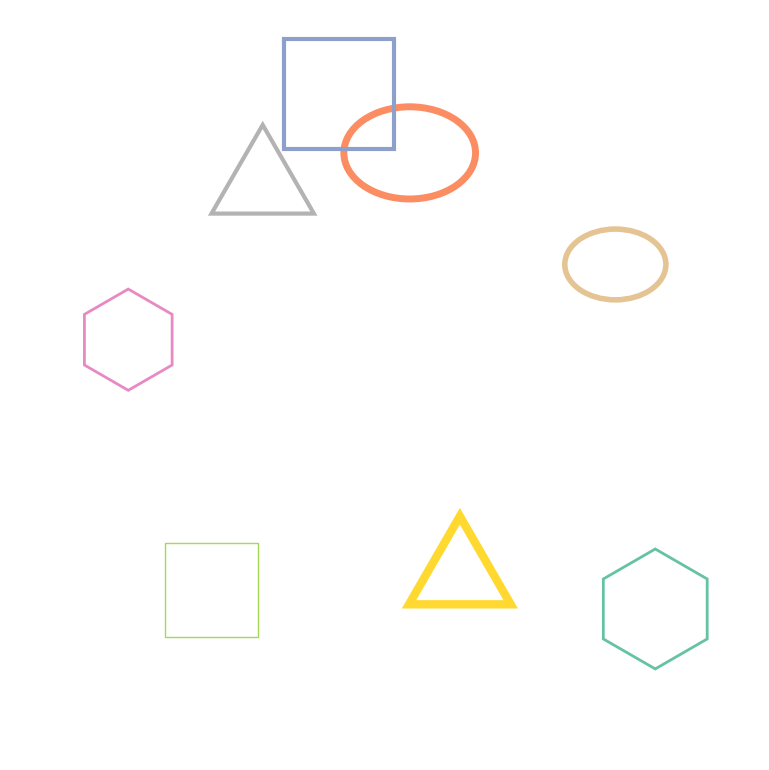[{"shape": "hexagon", "thickness": 1, "radius": 0.39, "center": [0.851, 0.209]}, {"shape": "oval", "thickness": 2.5, "radius": 0.43, "center": [0.532, 0.801]}, {"shape": "square", "thickness": 1.5, "radius": 0.36, "center": [0.441, 0.878]}, {"shape": "hexagon", "thickness": 1, "radius": 0.33, "center": [0.167, 0.559]}, {"shape": "square", "thickness": 0.5, "radius": 0.3, "center": [0.275, 0.234]}, {"shape": "triangle", "thickness": 3, "radius": 0.38, "center": [0.597, 0.253]}, {"shape": "oval", "thickness": 2, "radius": 0.33, "center": [0.799, 0.657]}, {"shape": "triangle", "thickness": 1.5, "radius": 0.38, "center": [0.341, 0.761]}]